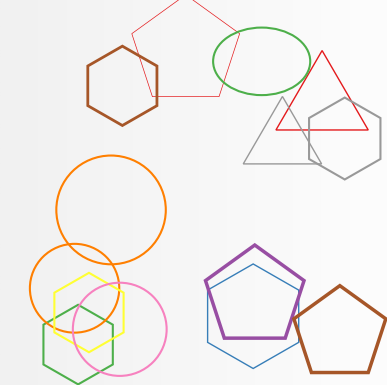[{"shape": "pentagon", "thickness": 0.5, "radius": 0.73, "center": [0.479, 0.867]}, {"shape": "triangle", "thickness": 1, "radius": 0.69, "center": [0.831, 0.731]}, {"shape": "hexagon", "thickness": 1, "radius": 0.68, "center": [0.653, 0.179]}, {"shape": "hexagon", "thickness": 1.5, "radius": 0.52, "center": [0.202, 0.105]}, {"shape": "oval", "thickness": 1.5, "radius": 0.63, "center": [0.675, 0.841]}, {"shape": "pentagon", "thickness": 2.5, "radius": 0.67, "center": [0.657, 0.23]}, {"shape": "circle", "thickness": 1.5, "radius": 0.71, "center": [0.287, 0.455]}, {"shape": "circle", "thickness": 1.5, "radius": 0.58, "center": [0.192, 0.251]}, {"shape": "hexagon", "thickness": 1.5, "radius": 0.52, "center": [0.23, 0.188]}, {"shape": "hexagon", "thickness": 2, "radius": 0.52, "center": [0.316, 0.777]}, {"shape": "pentagon", "thickness": 2.5, "radius": 0.62, "center": [0.877, 0.133]}, {"shape": "circle", "thickness": 1.5, "radius": 0.61, "center": [0.309, 0.145]}, {"shape": "triangle", "thickness": 1, "radius": 0.58, "center": [0.729, 0.633]}, {"shape": "hexagon", "thickness": 1.5, "radius": 0.53, "center": [0.89, 0.64]}]